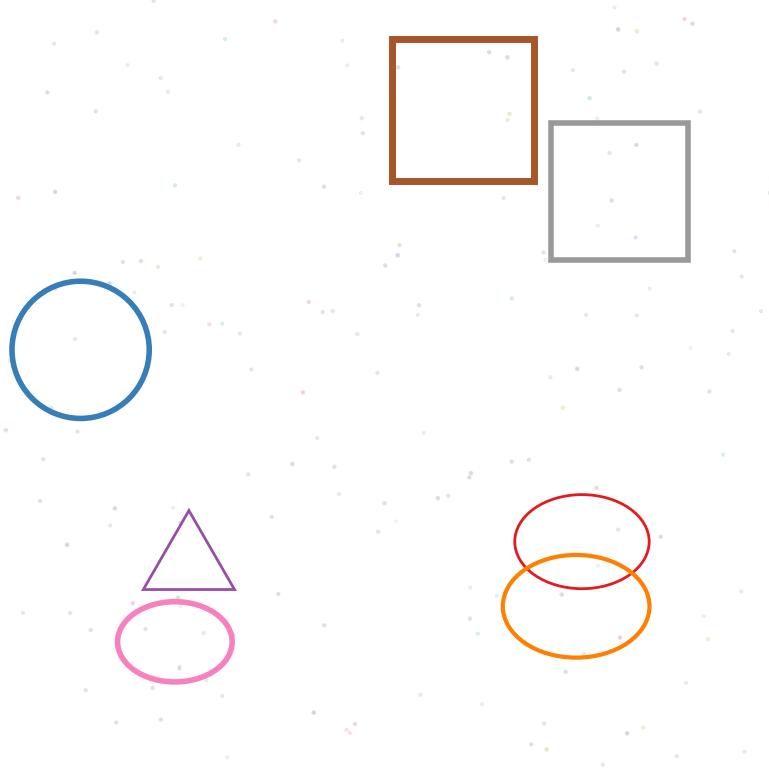[{"shape": "oval", "thickness": 1, "radius": 0.44, "center": [0.756, 0.297]}, {"shape": "circle", "thickness": 2, "radius": 0.45, "center": [0.105, 0.546]}, {"shape": "triangle", "thickness": 1, "radius": 0.34, "center": [0.245, 0.269]}, {"shape": "oval", "thickness": 1.5, "radius": 0.48, "center": [0.748, 0.213]}, {"shape": "square", "thickness": 2.5, "radius": 0.46, "center": [0.601, 0.857]}, {"shape": "oval", "thickness": 2, "radius": 0.37, "center": [0.227, 0.166]}, {"shape": "square", "thickness": 2, "radius": 0.44, "center": [0.804, 0.752]}]